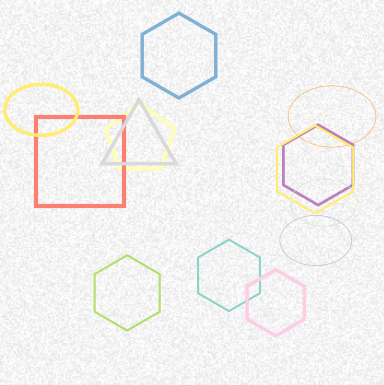[{"shape": "hexagon", "thickness": 1.5, "radius": 0.46, "center": [0.595, 0.285]}, {"shape": "pentagon", "thickness": 2.5, "radius": 0.47, "center": [0.364, 0.638]}, {"shape": "oval", "thickness": 0.5, "radius": 0.47, "center": [0.82, 0.375]}, {"shape": "square", "thickness": 3, "radius": 0.58, "center": [0.208, 0.58]}, {"shape": "hexagon", "thickness": 2.5, "radius": 0.55, "center": [0.465, 0.856]}, {"shape": "oval", "thickness": 0.5, "radius": 0.57, "center": [0.862, 0.698]}, {"shape": "hexagon", "thickness": 1.5, "radius": 0.49, "center": [0.33, 0.239]}, {"shape": "hexagon", "thickness": 2.5, "radius": 0.43, "center": [0.716, 0.214]}, {"shape": "triangle", "thickness": 2.5, "radius": 0.55, "center": [0.361, 0.63]}, {"shape": "hexagon", "thickness": 2, "radius": 0.52, "center": [0.826, 0.572]}, {"shape": "oval", "thickness": 0.5, "radius": 0.44, "center": [0.841, 0.474]}, {"shape": "oval", "thickness": 2.5, "radius": 0.47, "center": [0.107, 0.715]}, {"shape": "hexagon", "thickness": 1.5, "radius": 0.57, "center": [0.818, 0.56]}]